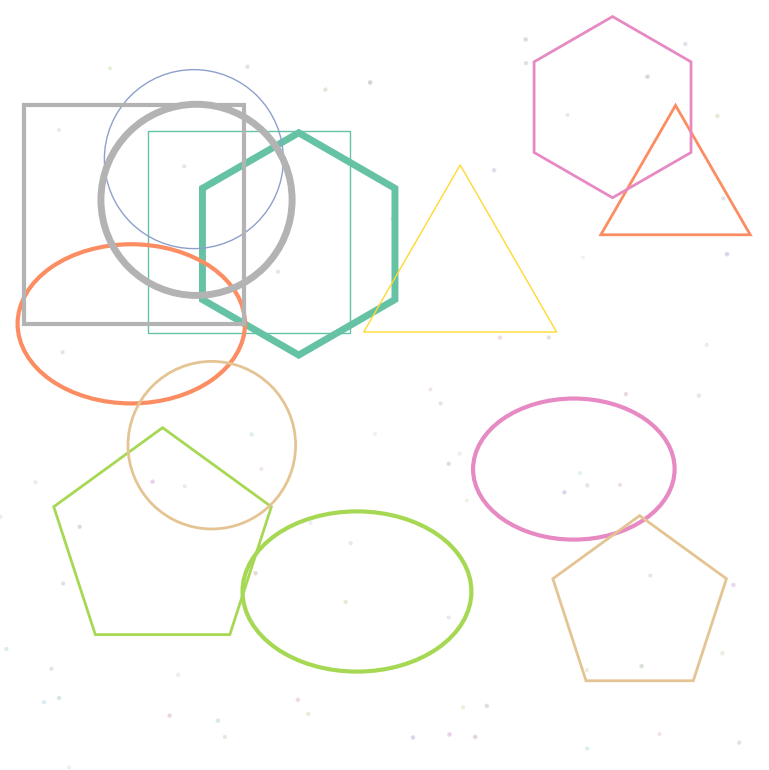[{"shape": "hexagon", "thickness": 2.5, "radius": 0.72, "center": [0.388, 0.683]}, {"shape": "square", "thickness": 0.5, "radius": 0.66, "center": [0.324, 0.699]}, {"shape": "oval", "thickness": 1.5, "radius": 0.74, "center": [0.171, 0.579]}, {"shape": "triangle", "thickness": 1, "radius": 0.56, "center": [0.877, 0.751]}, {"shape": "circle", "thickness": 0.5, "radius": 0.58, "center": [0.252, 0.793]}, {"shape": "hexagon", "thickness": 1, "radius": 0.59, "center": [0.796, 0.861]}, {"shape": "oval", "thickness": 1.5, "radius": 0.65, "center": [0.745, 0.391]}, {"shape": "pentagon", "thickness": 1, "radius": 0.74, "center": [0.211, 0.296]}, {"shape": "oval", "thickness": 1.5, "radius": 0.74, "center": [0.464, 0.232]}, {"shape": "triangle", "thickness": 0.5, "radius": 0.72, "center": [0.598, 0.641]}, {"shape": "circle", "thickness": 1, "radius": 0.54, "center": [0.275, 0.422]}, {"shape": "pentagon", "thickness": 1, "radius": 0.59, "center": [0.831, 0.212]}, {"shape": "square", "thickness": 1.5, "radius": 0.71, "center": [0.174, 0.721]}, {"shape": "circle", "thickness": 2.5, "radius": 0.62, "center": [0.255, 0.74]}]